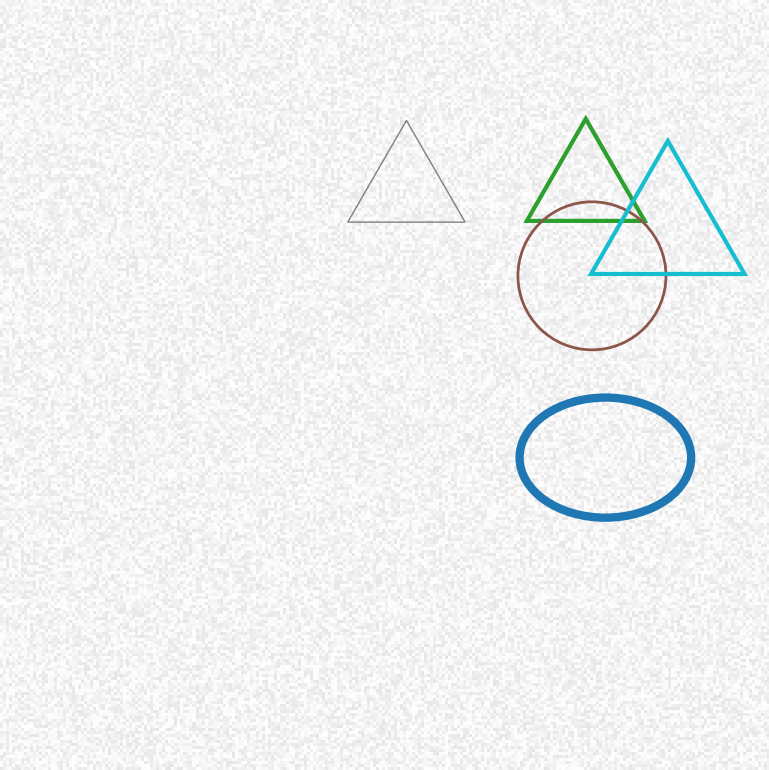[{"shape": "oval", "thickness": 3, "radius": 0.56, "center": [0.786, 0.406]}, {"shape": "triangle", "thickness": 1.5, "radius": 0.44, "center": [0.761, 0.757]}, {"shape": "circle", "thickness": 1, "radius": 0.48, "center": [0.769, 0.642]}, {"shape": "triangle", "thickness": 0.5, "radius": 0.44, "center": [0.528, 0.756]}, {"shape": "triangle", "thickness": 1.5, "radius": 0.58, "center": [0.867, 0.702]}]